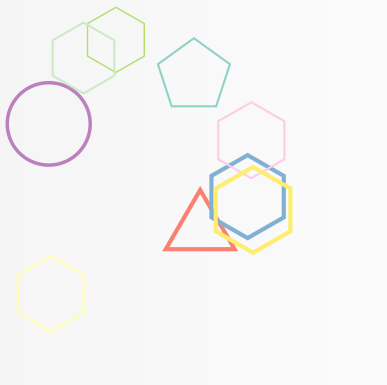[{"shape": "pentagon", "thickness": 1.5, "radius": 0.49, "center": [0.5, 0.803]}, {"shape": "hexagon", "thickness": 1.5, "radius": 0.49, "center": [0.131, 0.237]}, {"shape": "triangle", "thickness": 3, "radius": 0.51, "center": [0.517, 0.404]}, {"shape": "hexagon", "thickness": 3, "radius": 0.54, "center": [0.639, 0.489]}, {"shape": "hexagon", "thickness": 1, "radius": 0.42, "center": [0.299, 0.896]}, {"shape": "hexagon", "thickness": 1.5, "radius": 0.49, "center": [0.649, 0.636]}, {"shape": "circle", "thickness": 2.5, "radius": 0.54, "center": [0.126, 0.678]}, {"shape": "hexagon", "thickness": 1.5, "radius": 0.46, "center": [0.216, 0.849]}, {"shape": "hexagon", "thickness": 3, "radius": 0.56, "center": [0.653, 0.455]}]